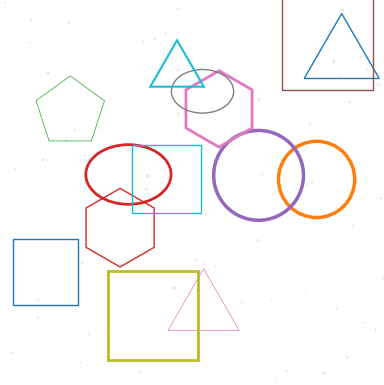[{"shape": "triangle", "thickness": 1, "radius": 0.56, "center": [0.887, 0.852]}, {"shape": "square", "thickness": 1, "radius": 0.43, "center": [0.119, 0.293]}, {"shape": "circle", "thickness": 2.5, "radius": 0.49, "center": [0.822, 0.534]}, {"shape": "pentagon", "thickness": 0.5, "radius": 0.47, "center": [0.183, 0.709]}, {"shape": "hexagon", "thickness": 1, "radius": 0.51, "center": [0.312, 0.409]}, {"shape": "oval", "thickness": 2, "radius": 0.55, "center": [0.334, 0.547]}, {"shape": "circle", "thickness": 2.5, "radius": 0.58, "center": [0.672, 0.545]}, {"shape": "square", "thickness": 1, "radius": 0.59, "center": [0.851, 0.886]}, {"shape": "hexagon", "thickness": 2, "radius": 0.5, "center": [0.569, 0.717]}, {"shape": "triangle", "thickness": 0.5, "radius": 0.54, "center": [0.529, 0.195]}, {"shape": "oval", "thickness": 1, "radius": 0.4, "center": [0.526, 0.763]}, {"shape": "square", "thickness": 2, "radius": 0.58, "center": [0.397, 0.181]}, {"shape": "square", "thickness": 1, "radius": 0.45, "center": [0.432, 0.536]}, {"shape": "triangle", "thickness": 1.5, "radius": 0.4, "center": [0.46, 0.815]}]